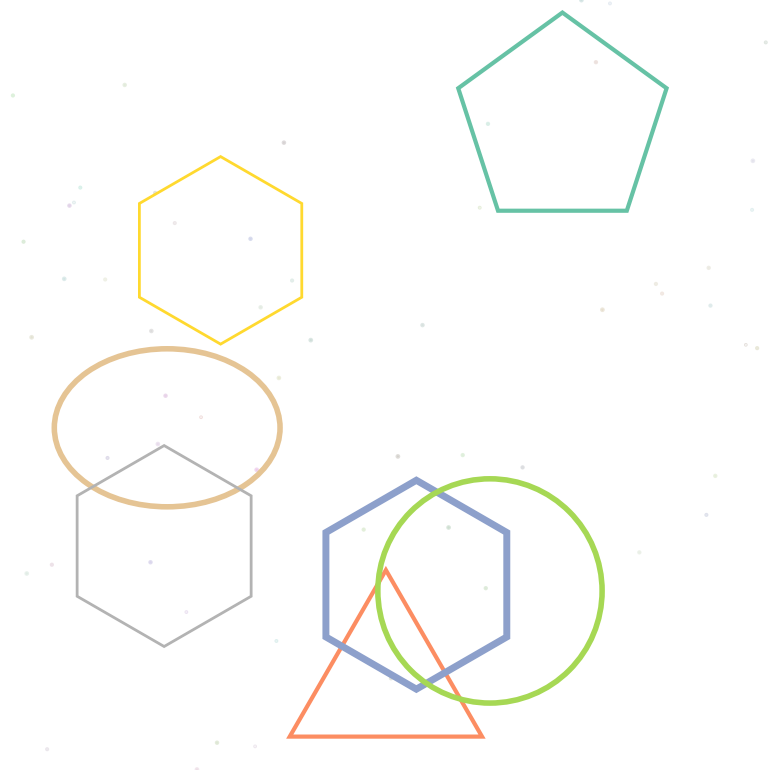[{"shape": "pentagon", "thickness": 1.5, "radius": 0.71, "center": [0.73, 0.841]}, {"shape": "triangle", "thickness": 1.5, "radius": 0.72, "center": [0.501, 0.115]}, {"shape": "hexagon", "thickness": 2.5, "radius": 0.68, "center": [0.541, 0.241]}, {"shape": "circle", "thickness": 2, "radius": 0.73, "center": [0.636, 0.233]}, {"shape": "hexagon", "thickness": 1, "radius": 0.61, "center": [0.286, 0.675]}, {"shape": "oval", "thickness": 2, "radius": 0.73, "center": [0.217, 0.444]}, {"shape": "hexagon", "thickness": 1, "radius": 0.65, "center": [0.213, 0.291]}]